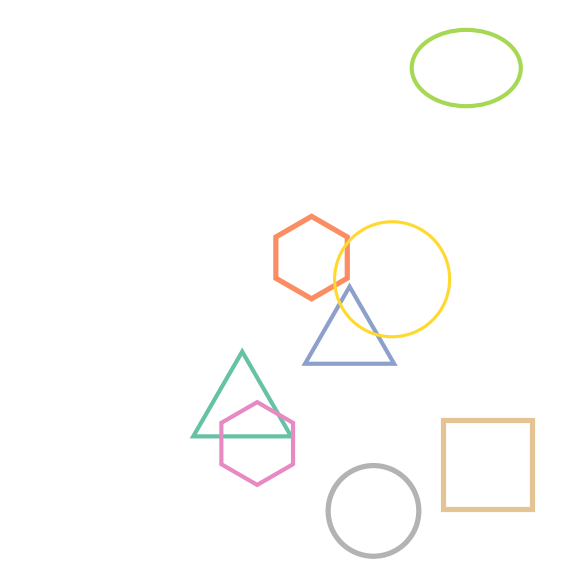[{"shape": "triangle", "thickness": 2, "radius": 0.49, "center": [0.419, 0.292]}, {"shape": "hexagon", "thickness": 2.5, "radius": 0.36, "center": [0.54, 0.553]}, {"shape": "triangle", "thickness": 2, "radius": 0.45, "center": [0.605, 0.414]}, {"shape": "hexagon", "thickness": 2, "radius": 0.36, "center": [0.445, 0.231]}, {"shape": "oval", "thickness": 2, "radius": 0.47, "center": [0.807, 0.881]}, {"shape": "circle", "thickness": 1.5, "radius": 0.5, "center": [0.679, 0.516]}, {"shape": "square", "thickness": 2.5, "radius": 0.38, "center": [0.844, 0.195]}, {"shape": "circle", "thickness": 2.5, "radius": 0.39, "center": [0.647, 0.114]}]